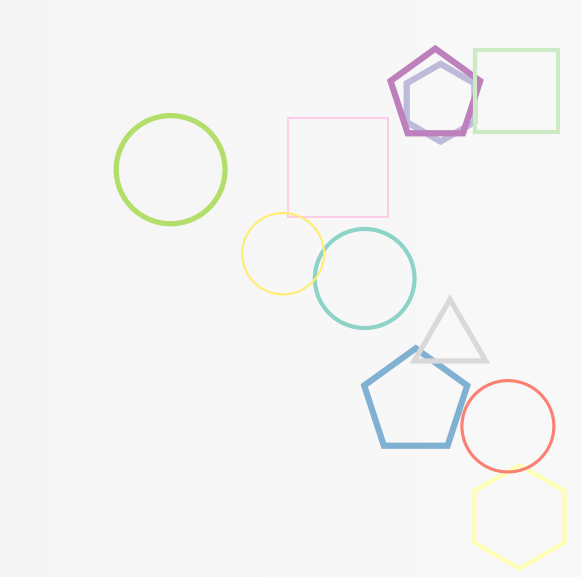[{"shape": "circle", "thickness": 2, "radius": 0.43, "center": [0.627, 0.517]}, {"shape": "hexagon", "thickness": 2, "radius": 0.45, "center": [0.894, 0.104]}, {"shape": "hexagon", "thickness": 3, "radius": 0.34, "center": [0.758, 0.821]}, {"shape": "circle", "thickness": 1.5, "radius": 0.4, "center": [0.874, 0.261]}, {"shape": "pentagon", "thickness": 3, "radius": 0.47, "center": [0.715, 0.303]}, {"shape": "circle", "thickness": 2.5, "radius": 0.47, "center": [0.294, 0.705]}, {"shape": "square", "thickness": 1, "radius": 0.43, "center": [0.582, 0.71]}, {"shape": "triangle", "thickness": 2.5, "radius": 0.36, "center": [0.774, 0.41]}, {"shape": "pentagon", "thickness": 3, "radius": 0.41, "center": [0.749, 0.834]}, {"shape": "square", "thickness": 2, "radius": 0.36, "center": [0.888, 0.842]}, {"shape": "circle", "thickness": 1, "radius": 0.35, "center": [0.487, 0.56]}]